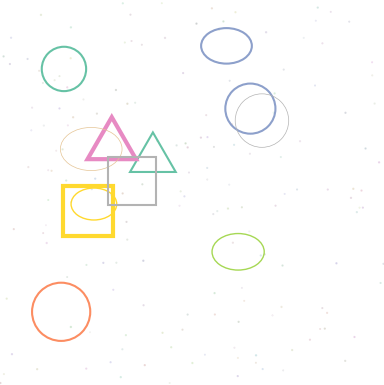[{"shape": "triangle", "thickness": 1.5, "radius": 0.34, "center": [0.397, 0.588]}, {"shape": "circle", "thickness": 1.5, "radius": 0.29, "center": [0.166, 0.821]}, {"shape": "circle", "thickness": 1.5, "radius": 0.38, "center": [0.159, 0.19]}, {"shape": "oval", "thickness": 1.5, "radius": 0.33, "center": [0.588, 0.881]}, {"shape": "circle", "thickness": 1.5, "radius": 0.33, "center": [0.65, 0.718]}, {"shape": "triangle", "thickness": 3, "radius": 0.36, "center": [0.29, 0.623]}, {"shape": "oval", "thickness": 1, "radius": 0.34, "center": [0.619, 0.346]}, {"shape": "square", "thickness": 3, "radius": 0.33, "center": [0.23, 0.452]}, {"shape": "oval", "thickness": 1, "radius": 0.3, "center": [0.244, 0.47]}, {"shape": "oval", "thickness": 0.5, "radius": 0.4, "center": [0.237, 0.613]}, {"shape": "square", "thickness": 1.5, "radius": 0.32, "center": [0.343, 0.53]}, {"shape": "circle", "thickness": 0.5, "radius": 0.35, "center": [0.68, 0.687]}]